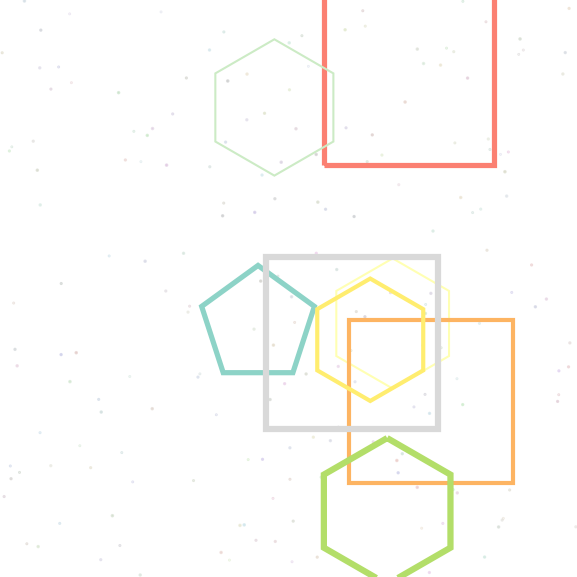[{"shape": "pentagon", "thickness": 2.5, "radius": 0.51, "center": [0.447, 0.437]}, {"shape": "hexagon", "thickness": 1, "radius": 0.56, "center": [0.68, 0.439]}, {"shape": "square", "thickness": 2.5, "radius": 0.73, "center": [0.708, 0.861]}, {"shape": "square", "thickness": 2, "radius": 0.71, "center": [0.746, 0.304]}, {"shape": "hexagon", "thickness": 3, "radius": 0.63, "center": [0.67, 0.114]}, {"shape": "square", "thickness": 3, "radius": 0.75, "center": [0.61, 0.405]}, {"shape": "hexagon", "thickness": 1, "radius": 0.59, "center": [0.475, 0.813]}, {"shape": "hexagon", "thickness": 2, "radius": 0.53, "center": [0.641, 0.411]}]